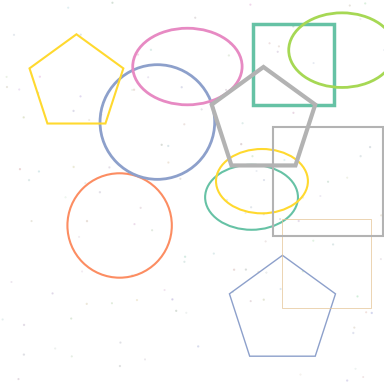[{"shape": "oval", "thickness": 1.5, "radius": 0.6, "center": [0.653, 0.488]}, {"shape": "square", "thickness": 2.5, "radius": 0.53, "center": [0.763, 0.832]}, {"shape": "circle", "thickness": 1.5, "radius": 0.68, "center": [0.311, 0.414]}, {"shape": "circle", "thickness": 2, "radius": 0.74, "center": [0.409, 0.683]}, {"shape": "pentagon", "thickness": 1, "radius": 0.72, "center": [0.734, 0.192]}, {"shape": "oval", "thickness": 2, "radius": 0.71, "center": [0.487, 0.827]}, {"shape": "oval", "thickness": 2, "radius": 0.69, "center": [0.888, 0.87]}, {"shape": "oval", "thickness": 1.5, "radius": 0.6, "center": [0.68, 0.529]}, {"shape": "pentagon", "thickness": 1.5, "radius": 0.64, "center": [0.199, 0.783]}, {"shape": "square", "thickness": 0.5, "radius": 0.58, "center": [0.849, 0.316]}, {"shape": "square", "thickness": 1.5, "radius": 0.71, "center": [0.852, 0.528]}, {"shape": "pentagon", "thickness": 3, "radius": 0.71, "center": [0.684, 0.685]}]